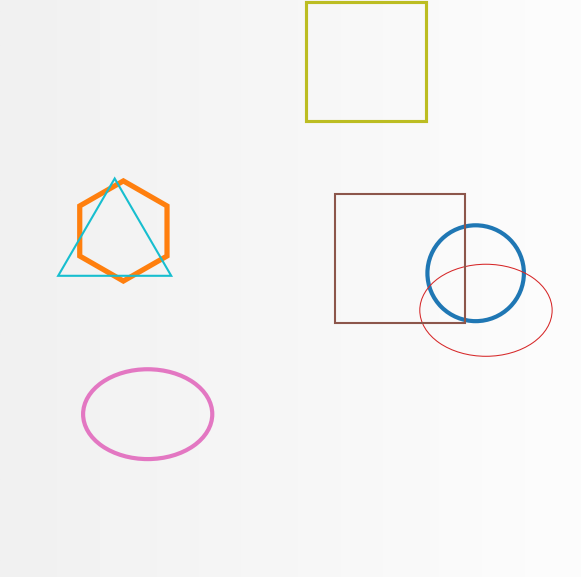[{"shape": "circle", "thickness": 2, "radius": 0.41, "center": [0.818, 0.526]}, {"shape": "hexagon", "thickness": 2.5, "radius": 0.43, "center": [0.212, 0.599]}, {"shape": "oval", "thickness": 0.5, "radius": 0.57, "center": [0.836, 0.462]}, {"shape": "square", "thickness": 1, "radius": 0.56, "center": [0.688, 0.551]}, {"shape": "oval", "thickness": 2, "radius": 0.56, "center": [0.254, 0.282]}, {"shape": "square", "thickness": 1.5, "radius": 0.52, "center": [0.63, 0.893]}, {"shape": "triangle", "thickness": 1, "radius": 0.56, "center": [0.197, 0.578]}]